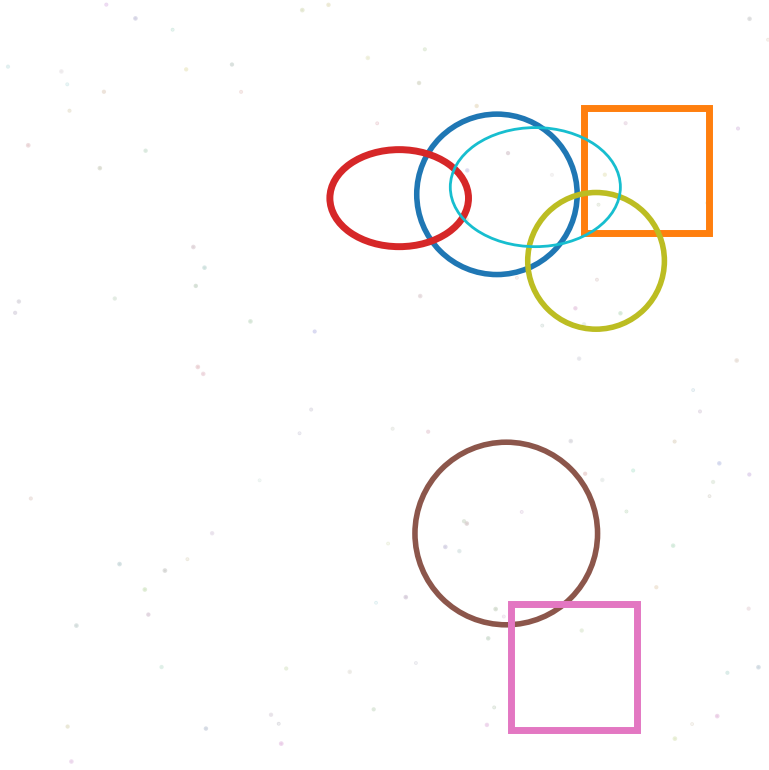[{"shape": "circle", "thickness": 2, "radius": 0.52, "center": [0.645, 0.748]}, {"shape": "square", "thickness": 2.5, "radius": 0.41, "center": [0.839, 0.778]}, {"shape": "oval", "thickness": 2.5, "radius": 0.45, "center": [0.518, 0.743]}, {"shape": "circle", "thickness": 2, "radius": 0.59, "center": [0.657, 0.307]}, {"shape": "square", "thickness": 2.5, "radius": 0.41, "center": [0.746, 0.134]}, {"shape": "circle", "thickness": 2, "radius": 0.44, "center": [0.774, 0.661]}, {"shape": "oval", "thickness": 1, "radius": 0.55, "center": [0.695, 0.757]}]